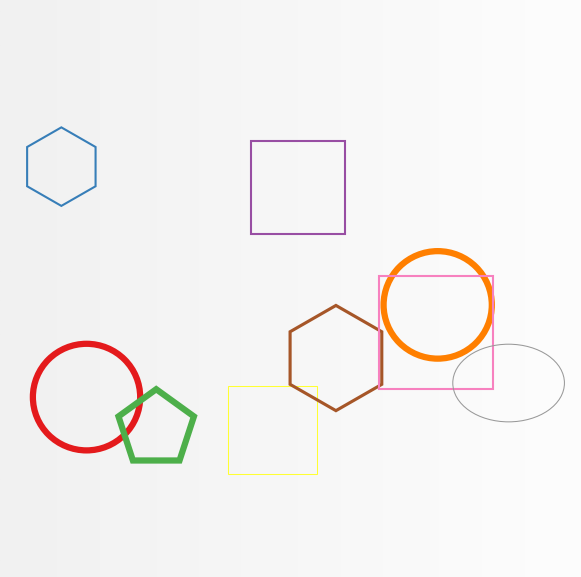[{"shape": "circle", "thickness": 3, "radius": 0.46, "center": [0.149, 0.312]}, {"shape": "hexagon", "thickness": 1, "radius": 0.34, "center": [0.106, 0.711]}, {"shape": "pentagon", "thickness": 3, "radius": 0.34, "center": [0.269, 0.257]}, {"shape": "square", "thickness": 1, "radius": 0.4, "center": [0.512, 0.675]}, {"shape": "circle", "thickness": 3, "radius": 0.47, "center": [0.753, 0.471]}, {"shape": "square", "thickness": 0.5, "radius": 0.38, "center": [0.469, 0.254]}, {"shape": "hexagon", "thickness": 1.5, "radius": 0.46, "center": [0.578, 0.379]}, {"shape": "square", "thickness": 1, "radius": 0.49, "center": [0.75, 0.424]}, {"shape": "oval", "thickness": 0.5, "radius": 0.48, "center": [0.875, 0.336]}]